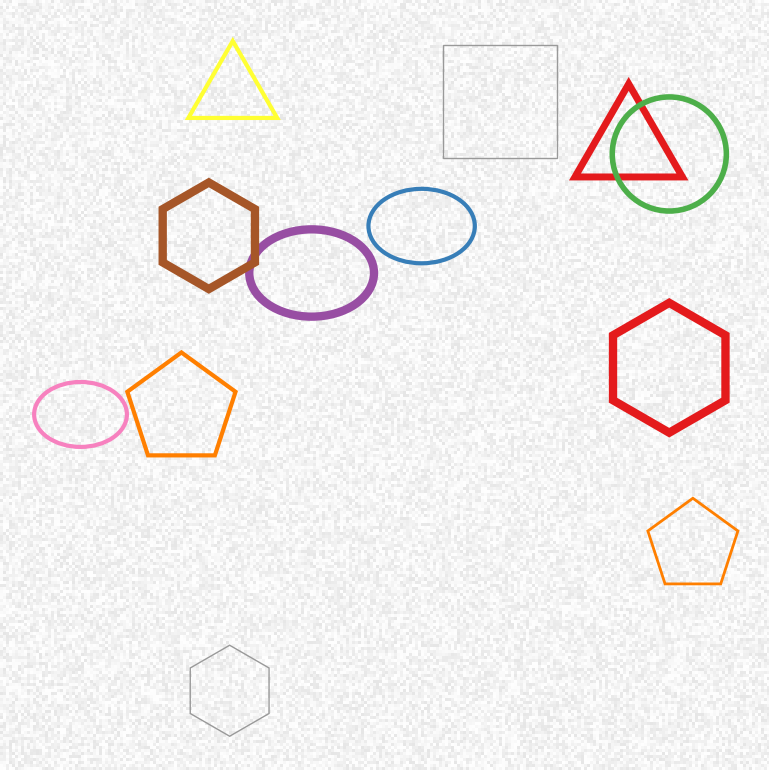[{"shape": "hexagon", "thickness": 3, "radius": 0.42, "center": [0.869, 0.522]}, {"shape": "triangle", "thickness": 2.5, "radius": 0.4, "center": [0.816, 0.81]}, {"shape": "oval", "thickness": 1.5, "radius": 0.35, "center": [0.548, 0.706]}, {"shape": "circle", "thickness": 2, "radius": 0.37, "center": [0.869, 0.8]}, {"shape": "oval", "thickness": 3, "radius": 0.4, "center": [0.405, 0.645]}, {"shape": "pentagon", "thickness": 1.5, "radius": 0.37, "center": [0.236, 0.468]}, {"shape": "pentagon", "thickness": 1, "radius": 0.31, "center": [0.9, 0.291]}, {"shape": "triangle", "thickness": 1.5, "radius": 0.33, "center": [0.302, 0.88]}, {"shape": "hexagon", "thickness": 3, "radius": 0.35, "center": [0.271, 0.694]}, {"shape": "oval", "thickness": 1.5, "radius": 0.3, "center": [0.105, 0.462]}, {"shape": "square", "thickness": 0.5, "radius": 0.37, "center": [0.649, 0.868]}, {"shape": "hexagon", "thickness": 0.5, "radius": 0.3, "center": [0.298, 0.103]}]